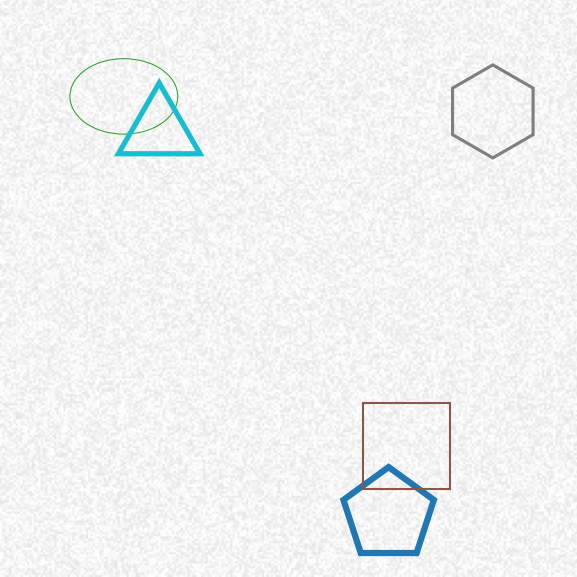[{"shape": "pentagon", "thickness": 3, "radius": 0.41, "center": [0.673, 0.108]}, {"shape": "oval", "thickness": 0.5, "radius": 0.47, "center": [0.214, 0.832]}, {"shape": "square", "thickness": 1, "radius": 0.37, "center": [0.704, 0.227]}, {"shape": "hexagon", "thickness": 1.5, "radius": 0.4, "center": [0.853, 0.806]}, {"shape": "triangle", "thickness": 2.5, "radius": 0.41, "center": [0.276, 0.774]}]